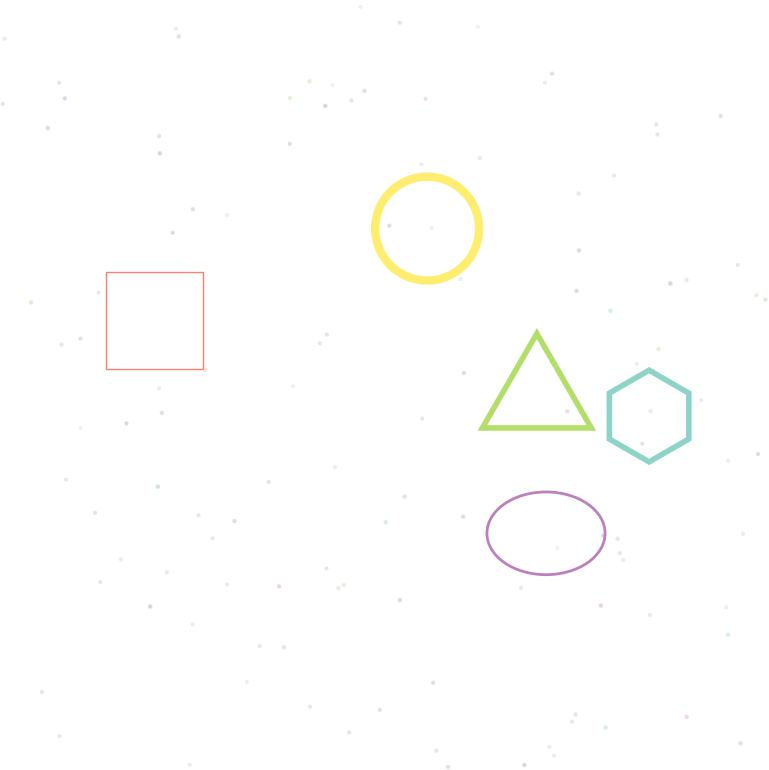[{"shape": "hexagon", "thickness": 2, "radius": 0.3, "center": [0.843, 0.46]}, {"shape": "square", "thickness": 0.5, "radius": 0.31, "center": [0.201, 0.584]}, {"shape": "triangle", "thickness": 2, "radius": 0.41, "center": [0.697, 0.485]}, {"shape": "oval", "thickness": 1, "radius": 0.38, "center": [0.709, 0.307]}, {"shape": "circle", "thickness": 3, "radius": 0.34, "center": [0.555, 0.703]}]